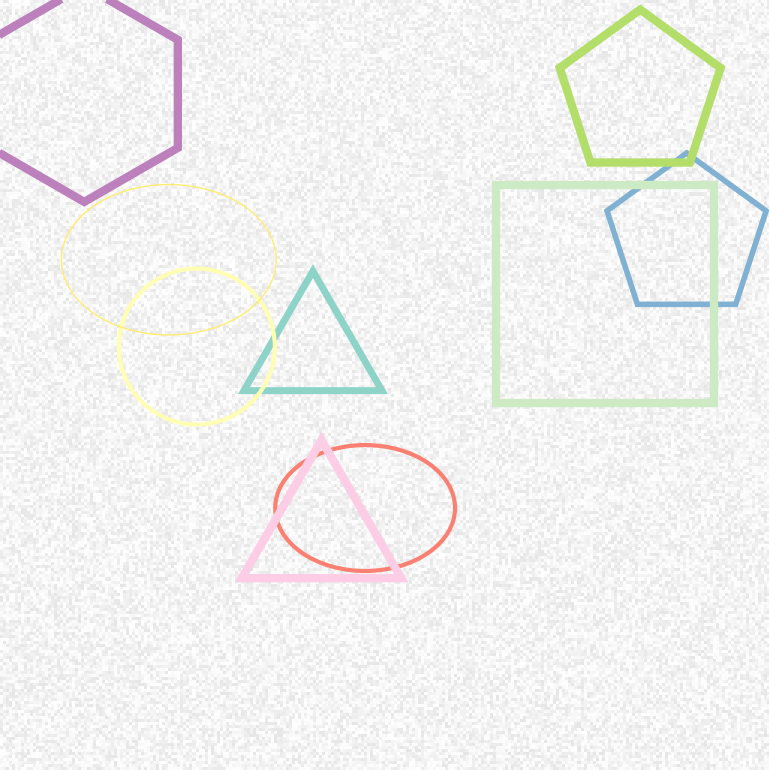[{"shape": "triangle", "thickness": 2.5, "radius": 0.52, "center": [0.406, 0.544]}, {"shape": "circle", "thickness": 1.5, "radius": 0.51, "center": [0.256, 0.55]}, {"shape": "oval", "thickness": 1.5, "radius": 0.58, "center": [0.474, 0.34]}, {"shape": "pentagon", "thickness": 2, "radius": 0.54, "center": [0.892, 0.693]}, {"shape": "pentagon", "thickness": 3, "radius": 0.55, "center": [0.831, 0.878]}, {"shape": "triangle", "thickness": 3, "radius": 0.6, "center": [0.418, 0.309]}, {"shape": "hexagon", "thickness": 3, "radius": 0.7, "center": [0.109, 0.878]}, {"shape": "square", "thickness": 3, "radius": 0.71, "center": [0.786, 0.618]}, {"shape": "oval", "thickness": 0.5, "radius": 0.7, "center": [0.219, 0.663]}]